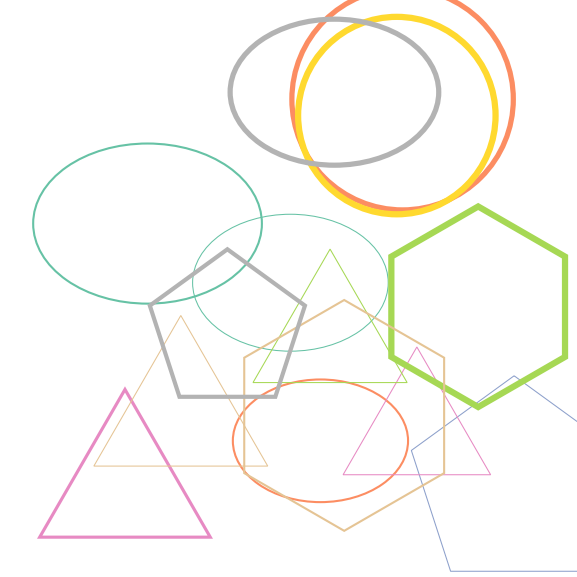[{"shape": "oval", "thickness": 0.5, "radius": 0.85, "center": [0.503, 0.51]}, {"shape": "oval", "thickness": 1, "radius": 0.99, "center": [0.255, 0.612]}, {"shape": "circle", "thickness": 2.5, "radius": 0.96, "center": [0.697, 0.827]}, {"shape": "oval", "thickness": 1, "radius": 0.76, "center": [0.555, 0.236]}, {"shape": "pentagon", "thickness": 0.5, "radius": 0.94, "center": [0.89, 0.161]}, {"shape": "triangle", "thickness": 0.5, "radius": 0.74, "center": [0.722, 0.251]}, {"shape": "triangle", "thickness": 1.5, "radius": 0.85, "center": [0.216, 0.154]}, {"shape": "triangle", "thickness": 0.5, "radius": 0.77, "center": [0.572, 0.414]}, {"shape": "hexagon", "thickness": 3, "radius": 0.87, "center": [0.828, 0.468]}, {"shape": "circle", "thickness": 3, "radius": 0.85, "center": [0.687, 0.799]}, {"shape": "triangle", "thickness": 0.5, "radius": 0.87, "center": [0.313, 0.279]}, {"shape": "hexagon", "thickness": 1, "radius": 1.0, "center": [0.596, 0.28]}, {"shape": "oval", "thickness": 2.5, "radius": 0.9, "center": [0.579, 0.84]}, {"shape": "pentagon", "thickness": 2, "radius": 0.71, "center": [0.394, 0.426]}]